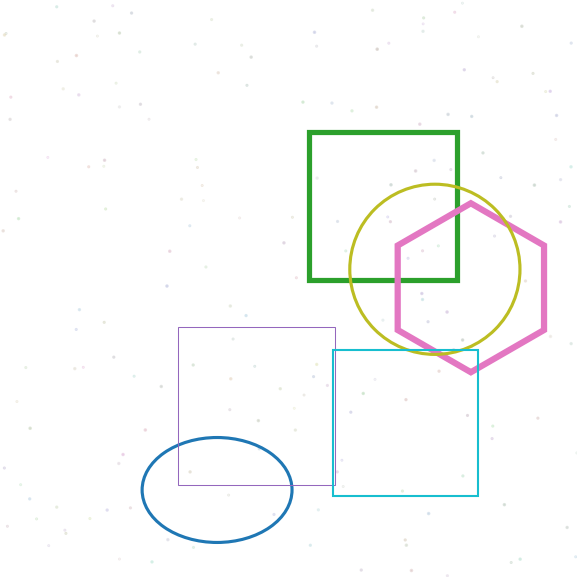[{"shape": "oval", "thickness": 1.5, "radius": 0.65, "center": [0.376, 0.151]}, {"shape": "square", "thickness": 2.5, "radius": 0.64, "center": [0.663, 0.642]}, {"shape": "square", "thickness": 0.5, "radius": 0.68, "center": [0.444, 0.296]}, {"shape": "hexagon", "thickness": 3, "radius": 0.73, "center": [0.815, 0.501]}, {"shape": "circle", "thickness": 1.5, "radius": 0.74, "center": [0.753, 0.533]}, {"shape": "square", "thickness": 1, "radius": 0.63, "center": [0.703, 0.267]}]